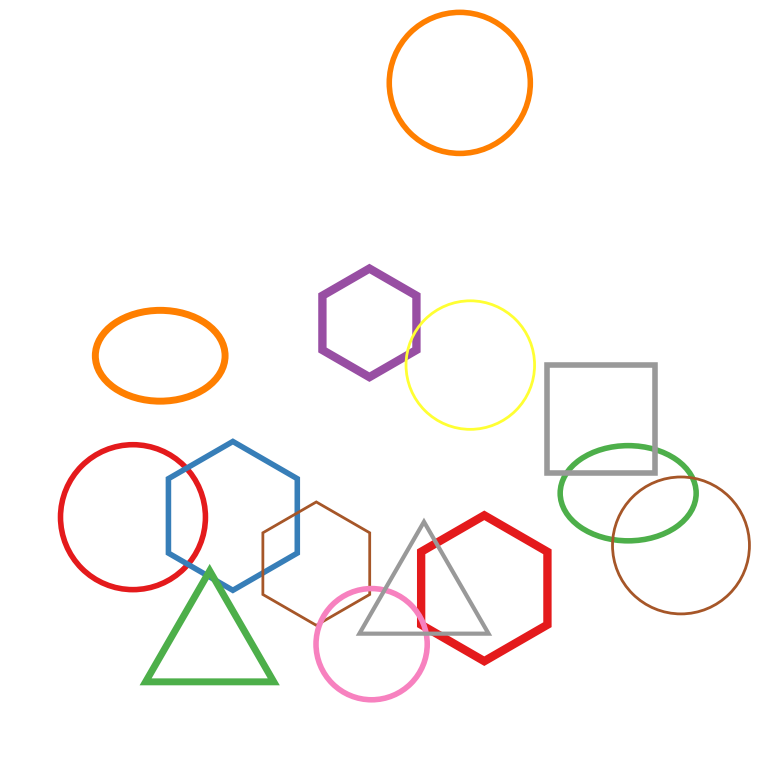[{"shape": "hexagon", "thickness": 3, "radius": 0.47, "center": [0.629, 0.236]}, {"shape": "circle", "thickness": 2, "radius": 0.47, "center": [0.173, 0.328]}, {"shape": "hexagon", "thickness": 2, "radius": 0.48, "center": [0.302, 0.33]}, {"shape": "triangle", "thickness": 2.5, "radius": 0.48, "center": [0.272, 0.163]}, {"shape": "oval", "thickness": 2, "radius": 0.44, "center": [0.816, 0.359]}, {"shape": "hexagon", "thickness": 3, "radius": 0.35, "center": [0.48, 0.581]}, {"shape": "circle", "thickness": 2, "radius": 0.46, "center": [0.597, 0.892]}, {"shape": "oval", "thickness": 2.5, "radius": 0.42, "center": [0.208, 0.538]}, {"shape": "circle", "thickness": 1, "radius": 0.42, "center": [0.611, 0.526]}, {"shape": "hexagon", "thickness": 1, "radius": 0.4, "center": [0.411, 0.268]}, {"shape": "circle", "thickness": 1, "radius": 0.44, "center": [0.884, 0.292]}, {"shape": "circle", "thickness": 2, "radius": 0.36, "center": [0.483, 0.163]}, {"shape": "triangle", "thickness": 1.5, "radius": 0.48, "center": [0.551, 0.225]}, {"shape": "square", "thickness": 2, "radius": 0.35, "center": [0.781, 0.456]}]